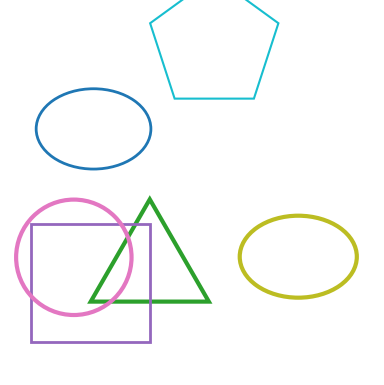[{"shape": "oval", "thickness": 2, "radius": 0.75, "center": [0.243, 0.665]}, {"shape": "triangle", "thickness": 3, "radius": 0.89, "center": [0.389, 0.305]}, {"shape": "square", "thickness": 2, "radius": 0.77, "center": [0.235, 0.265]}, {"shape": "circle", "thickness": 3, "radius": 0.75, "center": [0.192, 0.332]}, {"shape": "oval", "thickness": 3, "radius": 0.76, "center": [0.775, 0.333]}, {"shape": "pentagon", "thickness": 1.5, "radius": 0.88, "center": [0.557, 0.886]}]